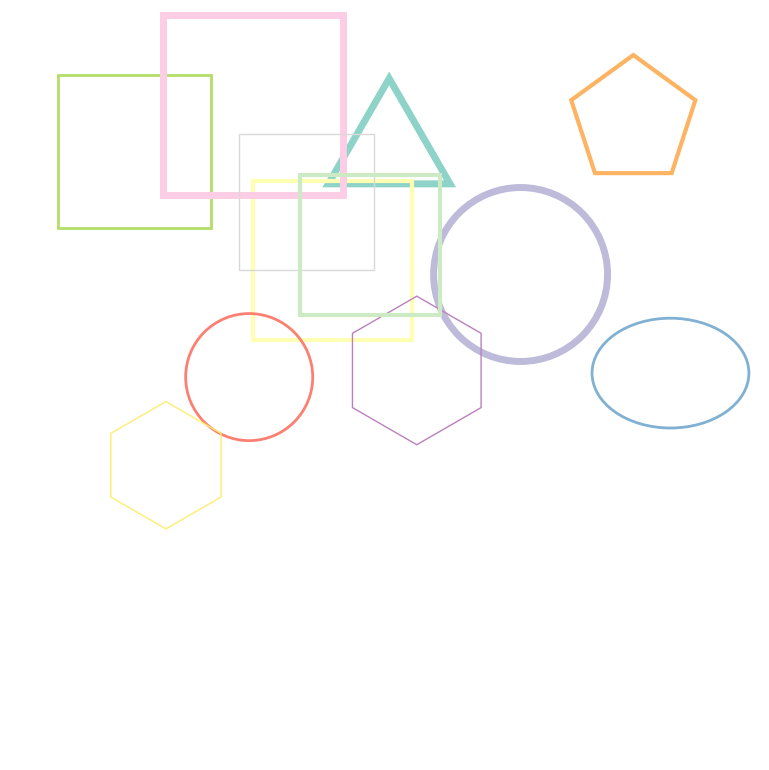[{"shape": "triangle", "thickness": 2.5, "radius": 0.46, "center": [0.505, 0.807]}, {"shape": "square", "thickness": 1.5, "radius": 0.52, "center": [0.432, 0.661]}, {"shape": "circle", "thickness": 2.5, "radius": 0.56, "center": [0.676, 0.644]}, {"shape": "circle", "thickness": 1, "radius": 0.41, "center": [0.324, 0.51]}, {"shape": "oval", "thickness": 1, "radius": 0.51, "center": [0.871, 0.515]}, {"shape": "pentagon", "thickness": 1.5, "radius": 0.42, "center": [0.822, 0.844]}, {"shape": "square", "thickness": 1, "radius": 0.5, "center": [0.175, 0.803]}, {"shape": "square", "thickness": 2.5, "radius": 0.58, "center": [0.328, 0.864]}, {"shape": "square", "thickness": 0.5, "radius": 0.44, "center": [0.398, 0.738]}, {"shape": "hexagon", "thickness": 0.5, "radius": 0.48, "center": [0.541, 0.519]}, {"shape": "square", "thickness": 1.5, "radius": 0.46, "center": [0.48, 0.682]}, {"shape": "hexagon", "thickness": 0.5, "radius": 0.41, "center": [0.215, 0.396]}]